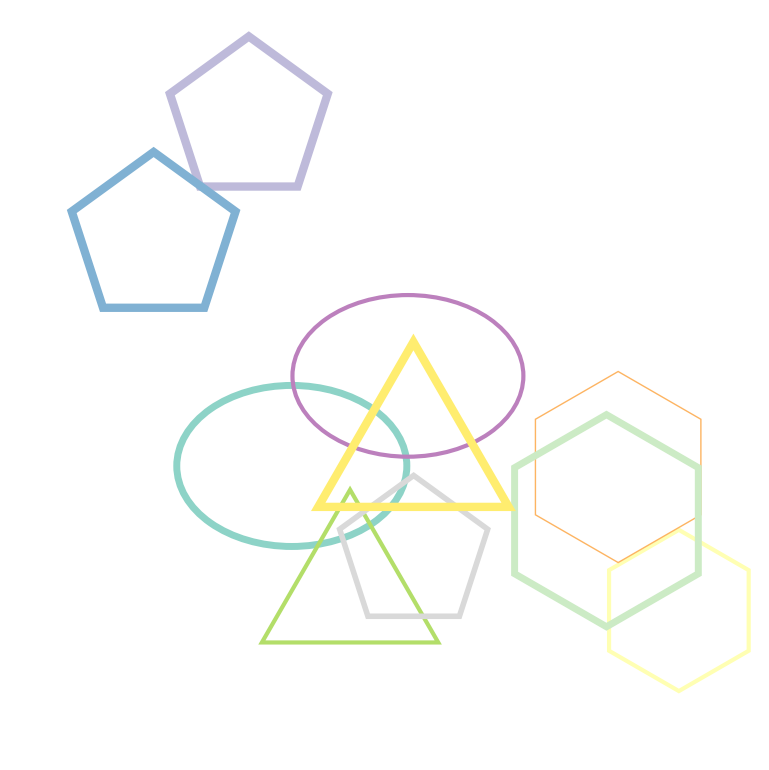[{"shape": "oval", "thickness": 2.5, "radius": 0.75, "center": [0.379, 0.395]}, {"shape": "hexagon", "thickness": 1.5, "radius": 0.52, "center": [0.882, 0.207]}, {"shape": "pentagon", "thickness": 3, "radius": 0.54, "center": [0.323, 0.845]}, {"shape": "pentagon", "thickness": 3, "radius": 0.56, "center": [0.2, 0.691]}, {"shape": "hexagon", "thickness": 0.5, "radius": 0.62, "center": [0.803, 0.393]}, {"shape": "triangle", "thickness": 1.5, "radius": 0.66, "center": [0.455, 0.232]}, {"shape": "pentagon", "thickness": 2, "radius": 0.51, "center": [0.537, 0.281]}, {"shape": "oval", "thickness": 1.5, "radius": 0.75, "center": [0.53, 0.512]}, {"shape": "hexagon", "thickness": 2.5, "radius": 0.69, "center": [0.788, 0.324]}, {"shape": "triangle", "thickness": 3, "radius": 0.71, "center": [0.537, 0.413]}]